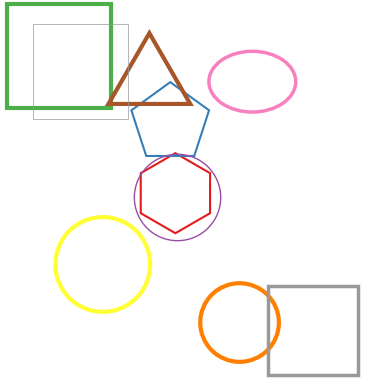[{"shape": "hexagon", "thickness": 1.5, "radius": 0.52, "center": [0.456, 0.498]}, {"shape": "pentagon", "thickness": 1.5, "radius": 0.53, "center": [0.442, 0.681]}, {"shape": "square", "thickness": 3, "radius": 0.67, "center": [0.153, 0.854]}, {"shape": "circle", "thickness": 1, "radius": 0.56, "center": [0.461, 0.487]}, {"shape": "circle", "thickness": 3, "radius": 0.51, "center": [0.622, 0.162]}, {"shape": "circle", "thickness": 3, "radius": 0.62, "center": [0.267, 0.313]}, {"shape": "triangle", "thickness": 3, "radius": 0.61, "center": [0.388, 0.791]}, {"shape": "oval", "thickness": 2.5, "radius": 0.56, "center": [0.655, 0.788]}, {"shape": "square", "thickness": 0.5, "radius": 0.62, "center": [0.21, 0.814]}, {"shape": "square", "thickness": 2.5, "radius": 0.58, "center": [0.814, 0.141]}]